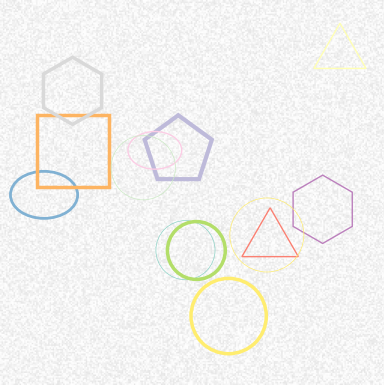[{"shape": "circle", "thickness": 0.5, "radius": 0.38, "center": [0.482, 0.35]}, {"shape": "triangle", "thickness": 1, "radius": 0.39, "center": [0.883, 0.861]}, {"shape": "pentagon", "thickness": 3, "radius": 0.46, "center": [0.463, 0.609]}, {"shape": "triangle", "thickness": 1, "radius": 0.42, "center": [0.702, 0.376]}, {"shape": "oval", "thickness": 2, "radius": 0.44, "center": [0.114, 0.494]}, {"shape": "square", "thickness": 2.5, "radius": 0.47, "center": [0.189, 0.607]}, {"shape": "circle", "thickness": 2.5, "radius": 0.38, "center": [0.51, 0.349]}, {"shape": "oval", "thickness": 1, "radius": 0.35, "center": [0.402, 0.61]}, {"shape": "hexagon", "thickness": 2.5, "radius": 0.44, "center": [0.188, 0.764]}, {"shape": "hexagon", "thickness": 1, "radius": 0.44, "center": [0.838, 0.456]}, {"shape": "circle", "thickness": 0.5, "radius": 0.42, "center": [0.372, 0.564]}, {"shape": "circle", "thickness": 0.5, "radius": 0.48, "center": [0.693, 0.39]}, {"shape": "circle", "thickness": 2.5, "radius": 0.49, "center": [0.594, 0.179]}]